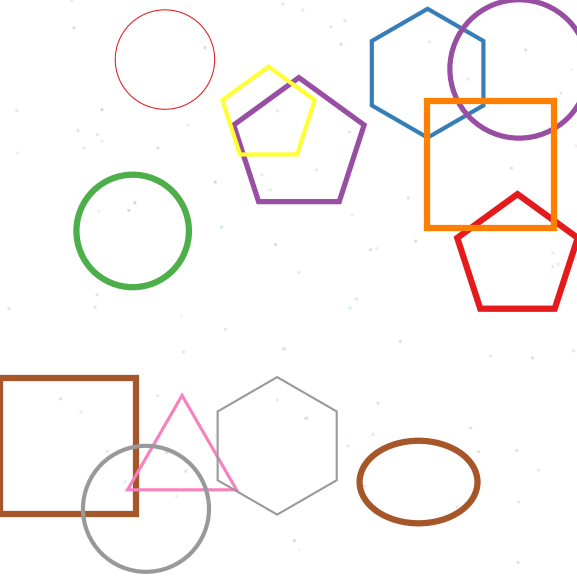[{"shape": "circle", "thickness": 0.5, "radius": 0.43, "center": [0.286, 0.896]}, {"shape": "pentagon", "thickness": 3, "radius": 0.55, "center": [0.896, 0.553]}, {"shape": "hexagon", "thickness": 2, "radius": 0.56, "center": [0.74, 0.872]}, {"shape": "circle", "thickness": 3, "radius": 0.49, "center": [0.23, 0.599]}, {"shape": "pentagon", "thickness": 2.5, "radius": 0.59, "center": [0.518, 0.746]}, {"shape": "circle", "thickness": 2.5, "radius": 0.6, "center": [0.899, 0.88]}, {"shape": "square", "thickness": 3, "radius": 0.55, "center": [0.849, 0.715]}, {"shape": "pentagon", "thickness": 2, "radius": 0.42, "center": [0.465, 0.8]}, {"shape": "square", "thickness": 3, "radius": 0.59, "center": [0.117, 0.227]}, {"shape": "oval", "thickness": 3, "radius": 0.51, "center": [0.725, 0.164]}, {"shape": "triangle", "thickness": 1.5, "radius": 0.54, "center": [0.315, 0.205]}, {"shape": "circle", "thickness": 2, "radius": 0.55, "center": [0.253, 0.118]}, {"shape": "hexagon", "thickness": 1, "radius": 0.6, "center": [0.48, 0.227]}]